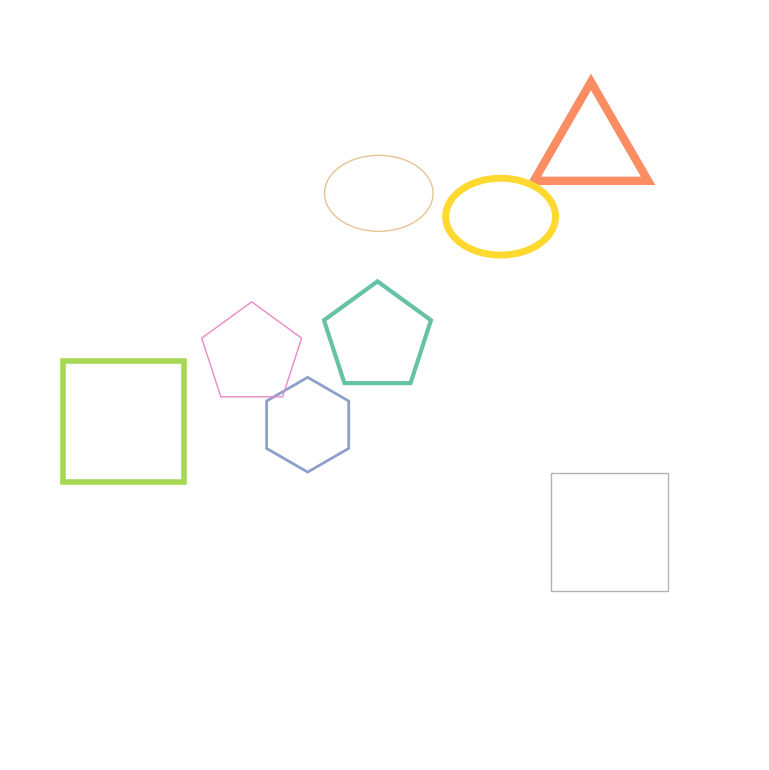[{"shape": "pentagon", "thickness": 1.5, "radius": 0.37, "center": [0.49, 0.562]}, {"shape": "triangle", "thickness": 3, "radius": 0.43, "center": [0.768, 0.808]}, {"shape": "hexagon", "thickness": 1, "radius": 0.31, "center": [0.4, 0.448]}, {"shape": "pentagon", "thickness": 0.5, "radius": 0.34, "center": [0.327, 0.54]}, {"shape": "square", "thickness": 2, "radius": 0.39, "center": [0.16, 0.452]}, {"shape": "oval", "thickness": 2.5, "radius": 0.36, "center": [0.65, 0.719]}, {"shape": "oval", "thickness": 0.5, "radius": 0.35, "center": [0.492, 0.749]}, {"shape": "square", "thickness": 0.5, "radius": 0.38, "center": [0.791, 0.309]}]